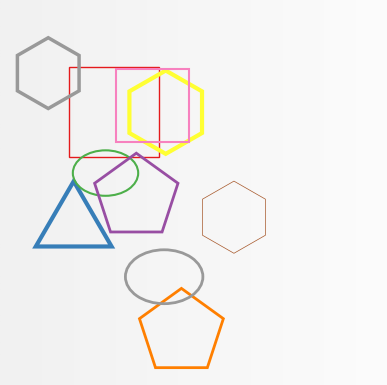[{"shape": "square", "thickness": 1, "radius": 0.58, "center": [0.294, 0.709]}, {"shape": "triangle", "thickness": 3, "radius": 0.56, "center": [0.19, 0.416]}, {"shape": "oval", "thickness": 1.5, "radius": 0.42, "center": [0.272, 0.55]}, {"shape": "pentagon", "thickness": 2, "radius": 0.57, "center": [0.352, 0.489]}, {"shape": "pentagon", "thickness": 2, "radius": 0.57, "center": [0.468, 0.137]}, {"shape": "hexagon", "thickness": 3, "radius": 0.54, "center": [0.428, 0.709]}, {"shape": "hexagon", "thickness": 0.5, "radius": 0.47, "center": [0.604, 0.436]}, {"shape": "square", "thickness": 1.5, "radius": 0.47, "center": [0.395, 0.726]}, {"shape": "oval", "thickness": 2, "radius": 0.5, "center": [0.424, 0.281]}, {"shape": "hexagon", "thickness": 2.5, "radius": 0.46, "center": [0.124, 0.81]}]